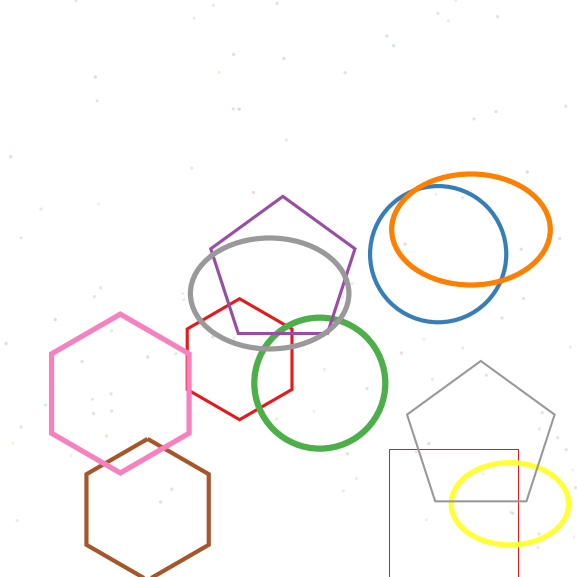[{"shape": "square", "thickness": 0.5, "radius": 0.56, "center": [0.785, 0.11]}, {"shape": "hexagon", "thickness": 1.5, "radius": 0.52, "center": [0.415, 0.377]}, {"shape": "circle", "thickness": 2, "radius": 0.59, "center": [0.759, 0.559]}, {"shape": "circle", "thickness": 3, "radius": 0.57, "center": [0.554, 0.336]}, {"shape": "pentagon", "thickness": 1.5, "radius": 0.66, "center": [0.49, 0.528]}, {"shape": "oval", "thickness": 2.5, "radius": 0.69, "center": [0.816, 0.602]}, {"shape": "oval", "thickness": 2.5, "radius": 0.51, "center": [0.883, 0.127]}, {"shape": "hexagon", "thickness": 2, "radius": 0.61, "center": [0.256, 0.117]}, {"shape": "hexagon", "thickness": 2.5, "radius": 0.69, "center": [0.208, 0.318]}, {"shape": "pentagon", "thickness": 1, "radius": 0.67, "center": [0.833, 0.24]}, {"shape": "oval", "thickness": 2.5, "radius": 0.69, "center": [0.467, 0.491]}]